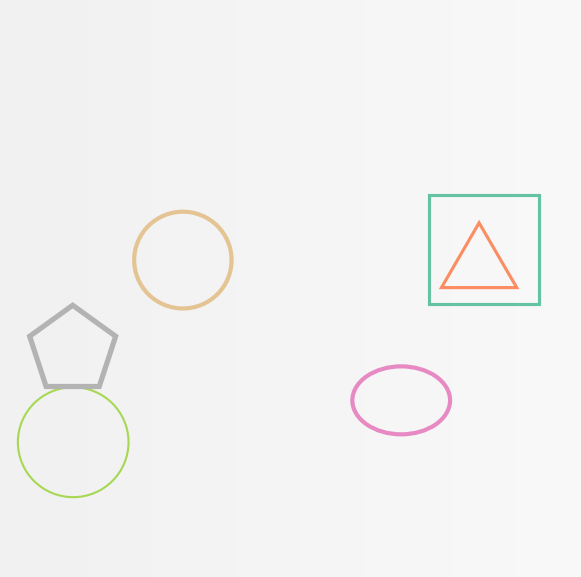[{"shape": "square", "thickness": 1.5, "radius": 0.47, "center": [0.833, 0.567]}, {"shape": "triangle", "thickness": 1.5, "radius": 0.37, "center": [0.824, 0.539]}, {"shape": "oval", "thickness": 2, "radius": 0.42, "center": [0.69, 0.306]}, {"shape": "circle", "thickness": 1, "radius": 0.48, "center": [0.126, 0.233]}, {"shape": "circle", "thickness": 2, "radius": 0.42, "center": [0.315, 0.549]}, {"shape": "pentagon", "thickness": 2.5, "radius": 0.39, "center": [0.125, 0.393]}]